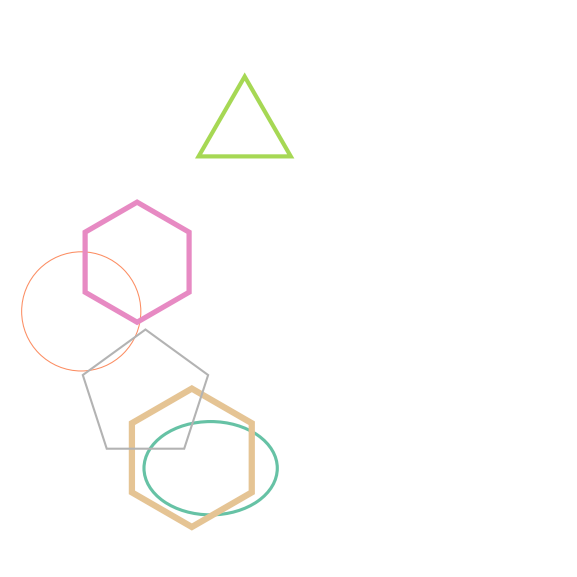[{"shape": "oval", "thickness": 1.5, "radius": 0.58, "center": [0.365, 0.188]}, {"shape": "circle", "thickness": 0.5, "radius": 0.52, "center": [0.141, 0.46]}, {"shape": "hexagon", "thickness": 2.5, "radius": 0.52, "center": [0.237, 0.545]}, {"shape": "triangle", "thickness": 2, "radius": 0.46, "center": [0.424, 0.774]}, {"shape": "hexagon", "thickness": 3, "radius": 0.6, "center": [0.332, 0.206]}, {"shape": "pentagon", "thickness": 1, "radius": 0.57, "center": [0.252, 0.314]}]